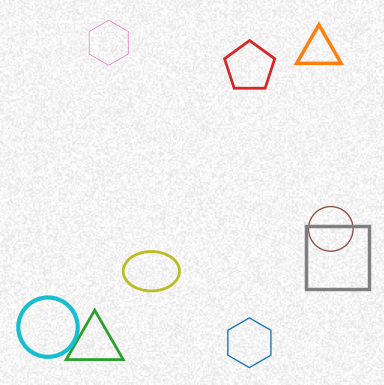[{"shape": "hexagon", "thickness": 1, "radius": 0.32, "center": [0.648, 0.11]}, {"shape": "triangle", "thickness": 2.5, "radius": 0.33, "center": [0.828, 0.869]}, {"shape": "triangle", "thickness": 2, "radius": 0.43, "center": [0.246, 0.109]}, {"shape": "pentagon", "thickness": 2, "radius": 0.34, "center": [0.648, 0.826]}, {"shape": "circle", "thickness": 1, "radius": 0.29, "center": [0.859, 0.405]}, {"shape": "hexagon", "thickness": 0.5, "radius": 0.29, "center": [0.282, 0.889]}, {"shape": "square", "thickness": 2.5, "radius": 0.41, "center": [0.876, 0.332]}, {"shape": "oval", "thickness": 2, "radius": 0.37, "center": [0.393, 0.296]}, {"shape": "circle", "thickness": 3, "radius": 0.39, "center": [0.125, 0.15]}]